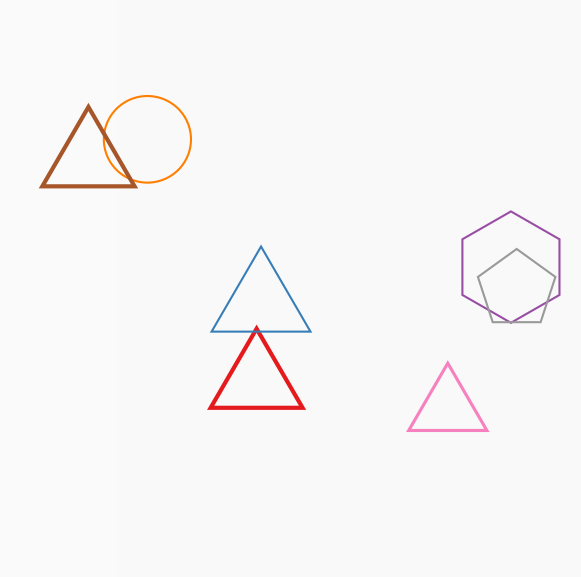[{"shape": "triangle", "thickness": 2, "radius": 0.46, "center": [0.441, 0.339]}, {"shape": "triangle", "thickness": 1, "radius": 0.49, "center": [0.449, 0.474]}, {"shape": "hexagon", "thickness": 1, "radius": 0.48, "center": [0.879, 0.537]}, {"shape": "circle", "thickness": 1, "radius": 0.37, "center": [0.254, 0.758]}, {"shape": "triangle", "thickness": 2, "radius": 0.46, "center": [0.152, 0.722]}, {"shape": "triangle", "thickness": 1.5, "radius": 0.39, "center": [0.77, 0.293]}, {"shape": "pentagon", "thickness": 1, "radius": 0.35, "center": [0.889, 0.498]}]